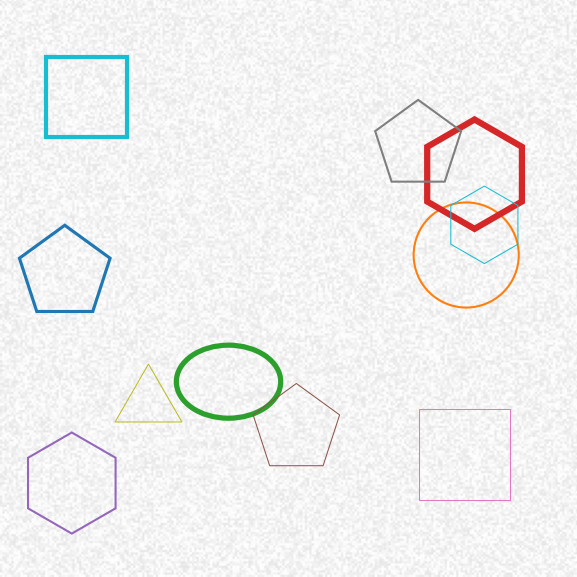[{"shape": "pentagon", "thickness": 1.5, "radius": 0.41, "center": [0.112, 0.527]}, {"shape": "circle", "thickness": 1, "radius": 0.45, "center": [0.807, 0.558]}, {"shape": "oval", "thickness": 2.5, "radius": 0.45, "center": [0.396, 0.338]}, {"shape": "hexagon", "thickness": 3, "radius": 0.47, "center": [0.822, 0.698]}, {"shape": "hexagon", "thickness": 1, "radius": 0.44, "center": [0.124, 0.163]}, {"shape": "pentagon", "thickness": 0.5, "radius": 0.39, "center": [0.513, 0.256]}, {"shape": "square", "thickness": 0.5, "radius": 0.39, "center": [0.804, 0.212]}, {"shape": "pentagon", "thickness": 1, "radius": 0.39, "center": [0.724, 0.748]}, {"shape": "triangle", "thickness": 0.5, "radius": 0.33, "center": [0.257, 0.302]}, {"shape": "hexagon", "thickness": 0.5, "radius": 0.34, "center": [0.839, 0.61]}, {"shape": "square", "thickness": 2, "radius": 0.35, "center": [0.15, 0.831]}]